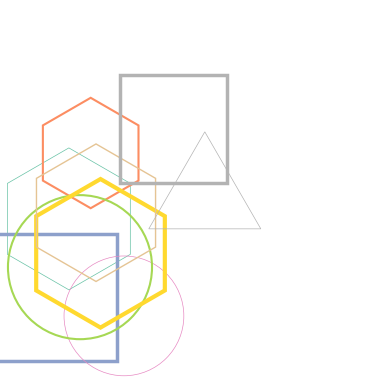[{"shape": "hexagon", "thickness": 0.5, "radius": 0.92, "center": [0.179, 0.432]}, {"shape": "hexagon", "thickness": 1.5, "radius": 0.72, "center": [0.236, 0.603]}, {"shape": "square", "thickness": 2.5, "radius": 0.82, "center": [0.141, 0.227]}, {"shape": "circle", "thickness": 0.5, "radius": 0.78, "center": [0.322, 0.18]}, {"shape": "circle", "thickness": 1.5, "radius": 0.94, "center": [0.208, 0.306]}, {"shape": "hexagon", "thickness": 3, "radius": 0.96, "center": [0.261, 0.342]}, {"shape": "hexagon", "thickness": 1, "radius": 0.89, "center": [0.249, 0.447]}, {"shape": "square", "thickness": 2.5, "radius": 0.7, "center": [0.451, 0.665]}, {"shape": "triangle", "thickness": 0.5, "radius": 0.84, "center": [0.532, 0.49]}]